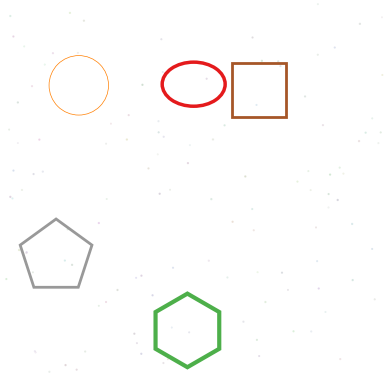[{"shape": "oval", "thickness": 2.5, "radius": 0.41, "center": [0.503, 0.781]}, {"shape": "hexagon", "thickness": 3, "radius": 0.48, "center": [0.487, 0.142]}, {"shape": "circle", "thickness": 0.5, "radius": 0.39, "center": [0.205, 0.778]}, {"shape": "square", "thickness": 2, "radius": 0.35, "center": [0.673, 0.767]}, {"shape": "pentagon", "thickness": 2, "radius": 0.49, "center": [0.146, 0.333]}]